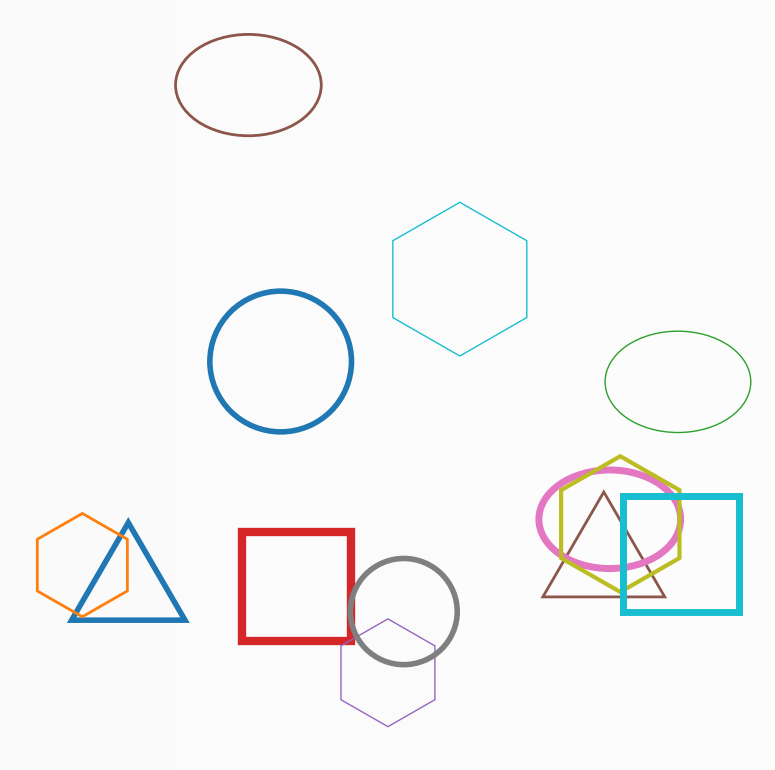[{"shape": "circle", "thickness": 2, "radius": 0.46, "center": [0.362, 0.531]}, {"shape": "triangle", "thickness": 2, "radius": 0.42, "center": [0.166, 0.237]}, {"shape": "hexagon", "thickness": 1, "radius": 0.34, "center": [0.106, 0.266]}, {"shape": "oval", "thickness": 0.5, "radius": 0.47, "center": [0.875, 0.504]}, {"shape": "square", "thickness": 3, "radius": 0.35, "center": [0.382, 0.238]}, {"shape": "hexagon", "thickness": 0.5, "radius": 0.35, "center": [0.501, 0.126]}, {"shape": "oval", "thickness": 1, "radius": 0.47, "center": [0.321, 0.89]}, {"shape": "triangle", "thickness": 1, "radius": 0.45, "center": [0.779, 0.27]}, {"shape": "oval", "thickness": 2.5, "radius": 0.46, "center": [0.787, 0.326]}, {"shape": "circle", "thickness": 2, "radius": 0.34, "center": [0.521, 0.206]}, {"shape": "hexagon", "thickness": 1.5, "radius": 0.44, "center": [0.8, 0.319]}, {"shape": "square", "thickness": 2.5, "radius": 0.38, "center": [0.878, 0.281]}, {"shape": "hexagon", "thickness": 0.5, "radius": 0.5, "center": [0.593, 0.637]}]